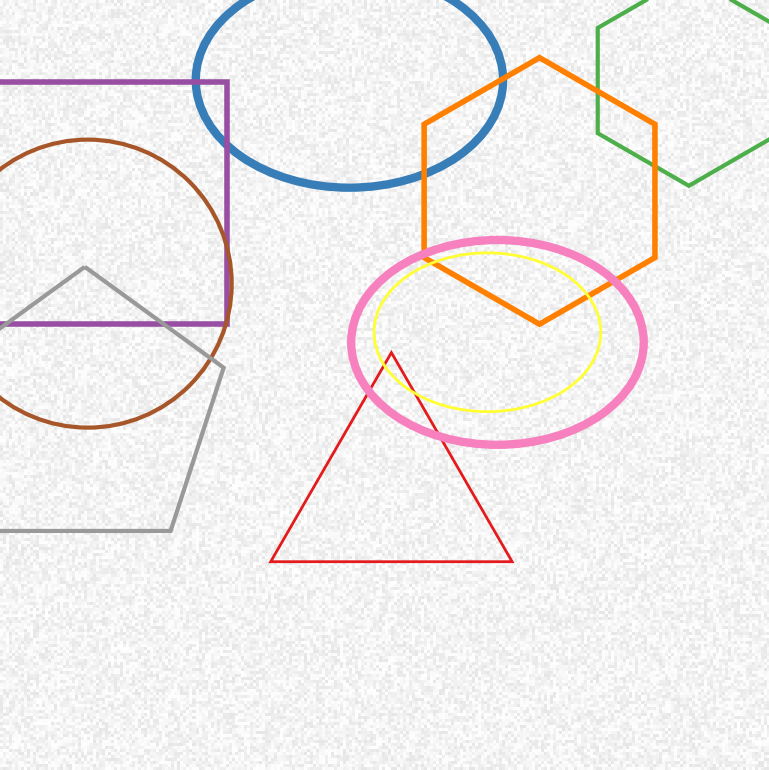[{"shape": "triangle", "thickness": 1, "radius": 0.91, "center": [0.508, 0.361]}, {"shape": "oval", "thickness": 3, "radius": 1.0, "center": [0.454, 0.896]}, {"shape": "hexagon", "thickness": 1.5, "radius": 0.68, "center": [0.895, 0.895]}, {"shape": "square", "thickness": 2, "radius": 0.78, "center": [0.138, 0.736]}, {"shape": "hexagon", "thickness": 2, "radius": 0.87, "center": [0.701, 0.752]}, {"shape": "oval", "thickness": 1, "radius": 0.74, "center": [0.633, 0.568]}, {"shape": "circle", "thickness": 1.5, "radius": 0.94, "center": [0.114, 0.632]}, {"shape": "oval", "thickness": 3, "radius": 0.95, "center": [0.646, 0.555]}, {"shape": "pentagon", "thickness": 1.5, "radius": 0.95, "center": [0.11, 0.464]}]